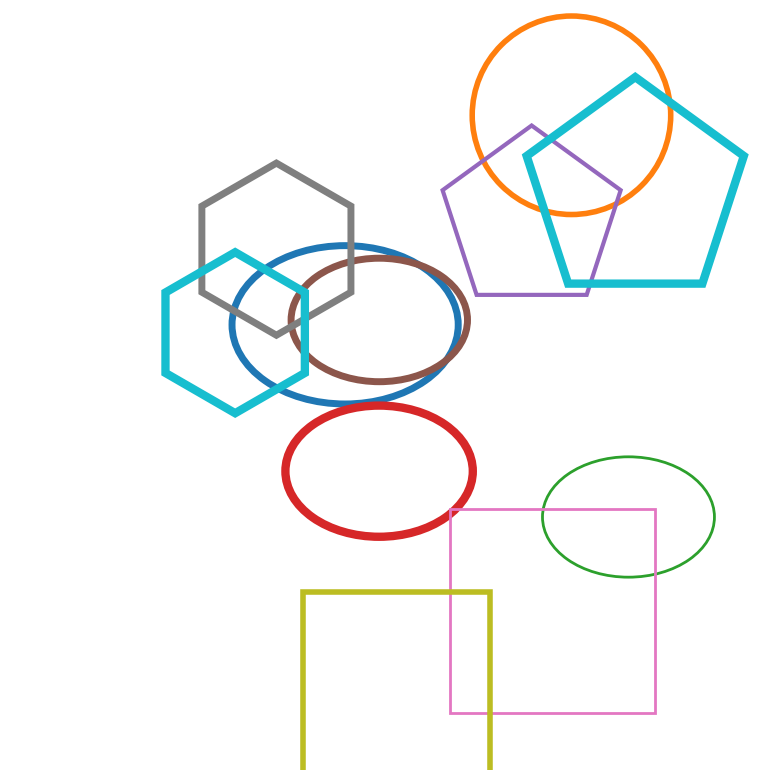[{"shape": "oval", "thickness": 2.5, "radius": 0.73, "center": [0.448, 0.578]}, {"shape": "circle", "thickness": 2, "radius": 0.64, "center": [0.742, 0.85]}, {"shape": "oval", "thickness": 1, "radius": 0.56, "center": [0.816, 0.329]}, {"shape": "oval", "thickness": 3, "radius": 0.61, "center": [0.492, 0.388]}, {"shape": "pentagon", "thickness": 1.5, "radius": 0.61, "center": [0.69, 0.715]}, {"shape": "oval", "thickness": 2.5, "radius": 0.57, "center": [0.493, 0.584]}, {"shape": "square", "thickness": 1, "radius": 0.66, "center": [0.718, 0.206]}, {"shape": "hexagon", "thickness": 2.5, "radius": 0.56, "center": [0.359, 0.676]}, {"shape": "square", "thickness": 2, "radius": 0.61, "center": [0.515, 0.109]}, {"shape": "hexagon", "thickness": 3, "radius": 0.52, "center": [0.305, 0.568]}, {"shape": "pentagon", "thickness": 3, "radius": 0.74, "center": [0.825, 0.752]}]